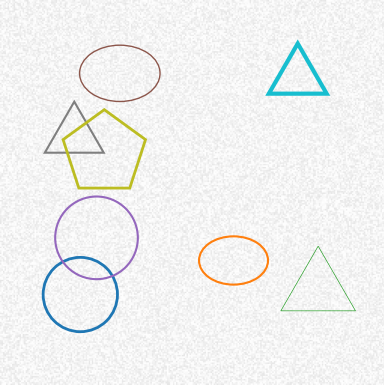[{"shape": "circle", "thickness": 2, "radius": 0.48, "center": [0.209, 0.235]}, {"shape": "oval", "thickness": 1.5, "radius": 0.45, "center": [0.607, 0.323]}, {"shape": "triangle", "thickness": 0.5, "radius": 0.56, "center": [0.826, 0.249]}, {"shape": "circle", "thickness": 1.5, "radius": 0.54, "center": [0.251, 0.382]}, {"shape": "oval", "thickness": 1, "radius": 0.52, "center": [0.311, 0.81]}, {"shape": "triangle", "thickness": 1.5, "radius": 0.44, "center": [0.193, 0.648]}, {"shape": "pentagon", "thickness": 2, "radius": 0.56, "center": [0.271, 0.603]}, {"shape": "triangle", "thickness": 3, "radius": 0.43, "center": [0.773, 0.8]}]